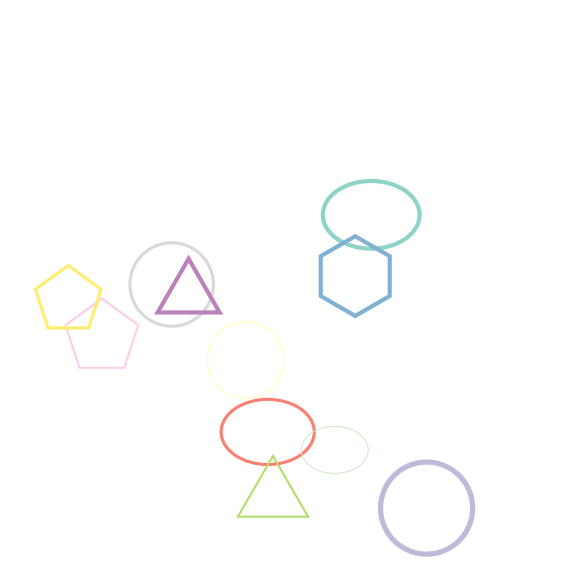[{"shape": "oval", "thickness": 2, "radius": 0.42, "center": [0.643, 0.627]}, {"shape": "circle", "thickness": 0.5, "radius": 0.33, "center": [0.425, 0.376]}, {"shape": "circle", "thickness": 2.5, "radius": 0.4, "center": [0.739, 0.119]}, {"shape": "oval", "thickness": 1.5, "radius": 0.4, "center": [0.464, 0.251]}, {"shape": "hexagon", "thickness": 2, "radius": 0.34, "center": [0.615, 0.521]}, {"shape": "triangle", "thickness": 1, "radius": 0.35, "center": [0.473, 0.14]}, {"shape": "pentagon", "thickness": 1, "radius": 0.33, "center": [0.176, 0.416]}, {"shape": "circle", "thickness": 1.5, "radius": 0.36, "center": [0.297, 0.507]}, {"shape": "triangle", "thickness": 2, "radius": 0.31, "center": [0.327, 0.489]}, {"shape": "oval", "thickness": 0.5, "radius": 0.29, "center": [0.58, 0.22]}, {"shape": "pentagon", "thickness": 1.5, "radius": 0.3, "center": [0.118, 0.48]}]